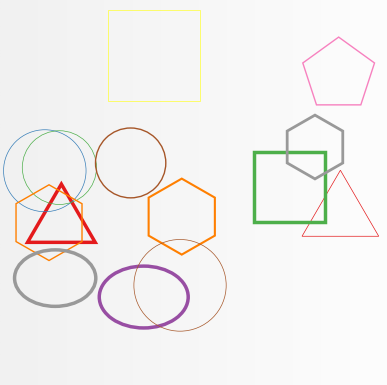[{"shape": "triangle", "thickness": 0.5, "radius": 0.57, "center": [0.878, 0.443]}, {"shape": "triangle", "thickness": 2.5, "radius": 0.5, "center": [0.158, 0.421]}, {"shape": "circle", "thickness": 0.5, "radius": 0.53, "center": [0.116, 0.557]}, {"shape": "square", "thickness": 2.5, "radius": 0.45, "center": [0.747, 0.515]}, {"shape": "circle", "thickness": 0.5, "radius": 0.48, "center": [0.153, 0.565]}, {"shape": "oval", "thickness": 2.5, "radius": 0.57, "center": [0.371, 0.228]}, {"shape": "hexagon", "thickness": 1, "radius": 0.49, "center": [0.126, 0.422]}, {"shape": "hexagon", "thickness": 1.5, "radius": 0.49, "center": [0.469, 0.437]}, {"shape": "square", "thickness": 0.5, "radius": 0.59, "center": [0.397, 0.855]}, {"shape": "circle", "thickness": 1, "radius": 0.45, "center": [0.337, 0.577]}, {"shape": "circle", "thickness": 0.5, "radius": 0.6, "center": [0.465, 0.259]}, {"shape": "pentagon", "thickness": 1, "radius": 0.49, "center": [0.874, 0.806]}, {"shape": "hexagon", "thickness": 2, "radius": 0.41, "center": [0.813, 0.618]}, {"shape": "oval", "thickness": 2.5, "radius": 0.52, "center": [0.142, 0.278]}]